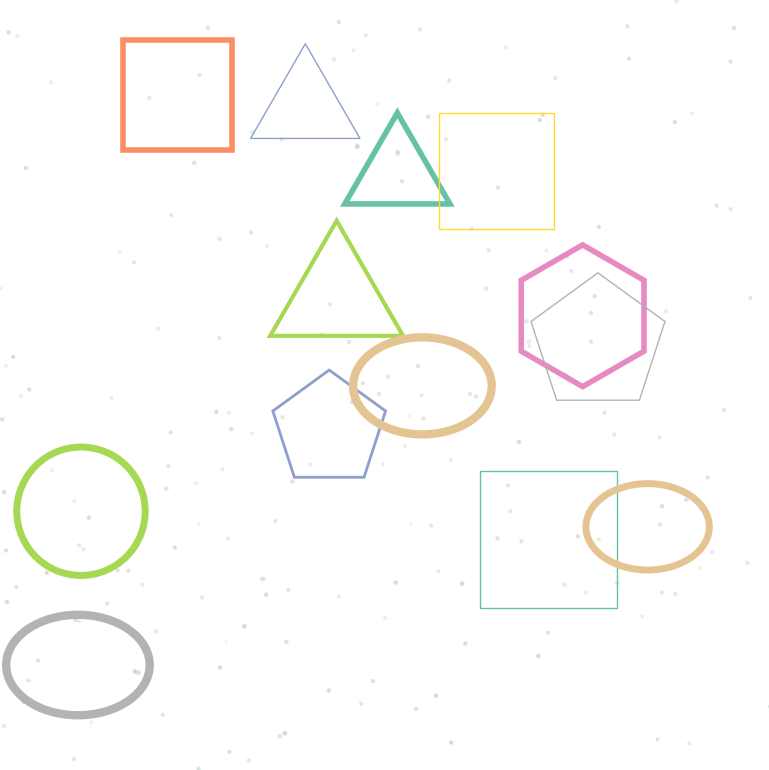[{"shape": "triangle", "thickness": 2, "radius": 0.39, "center": [0.516, 0.775]}, {"shape": "square", "thickness": 0.5, "radius": 0.44, "center": [0.713, 0.299]}, {"shape": "square", "thickness": 2, "radius": 0.36, "center": [0.231, 0.877]}, {"shape": "triangle", "thickness": 0.5, "radius": 0.41, "center": [0.396, 0.861]}, {"shape": "pentagon", "thickness": 1, "radius": 0.38, "center": [0.428, 0.442]}, {"shape": "hexagon", "thickness": 2, "radius": 0.46, "center": [0.757, 0.59]}, {"shape": "circle", "thickness": 2.5, "radius": 0.42, "center": [0.105, 0.336]}, {"shape": "triangle", "thickness": 1.5, "radius": 0.5, "center": [0.437, 0.614]}, {"shape": "square", "thickness": 0.5, "radius": 0.38, "center": [0.645, 0.778]}, {"shape": "oval", "thickness": 3, "radius": 0.45, "center": [0.549, 0.499]}, {"shape": "oval", "thickness": 2.5, "radius": 0.4, "center": [0.841, 0.316]}, {"shape": "pentagon", "thickness": 0.5, "radius": 0.46, "center": [0.777, 0.554]}, {"shape": "oval", "thickness": 3, "radius": 0.47, "center": [0.101, 0.136]}]